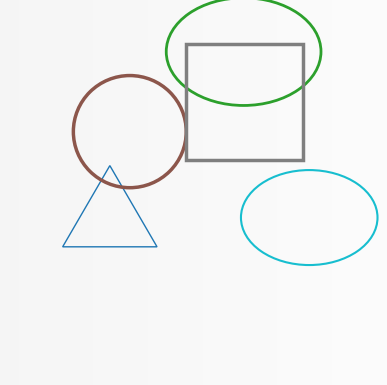[{"shape": "triangle", "thickness": 1, "radius": 0.7, "center": [0.283, 0.429]}, {"shape": "oval", "thickness": 2, "radius": 1.0, "center": [0.629, 0.866]}, {"shape": "circle", "thickness": 2.5, "radius": 0.73, "center": [0.335, 0.658]}, {"shape": "square", "thickness": 2.5, "radius": 0.76, "center": [0.631, 0.735]}, {"shape": "oval", "thickness": 1.5, "radius": 0.88, "center": [0.798, 0.435]}]